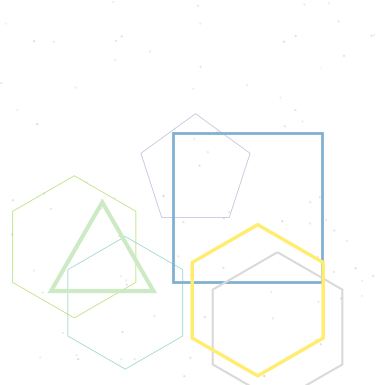[{"shape": "hexagon", "thickness": 0.5, "radius": 0.86, "center": [0.325, 0.213]}, {"shape": "pentagon", "thickness": 0.5, "radius": 0.75, "center": [0.508, 0.556]}, {"shape": "square", "thickness": 2, "radius": 0.97, "center": [0.642, 0.46]}, {"shape": "hexagon", "thickness": 0.5, "radius": 0.92, "center": [0.193, 0.359]}, {"shape": "hexagon", "thickness": 1.5, "radius": 0.97, "center": [0.721, 0.151]}, {"shape": "triangle", "thickness": 3, "radius": 0.77, "center": [0.266, 0.321]}, {"shape": "hexagon", "thickness": 2.5, "radius": 0.98, "center": [0.669, 0.22]}]